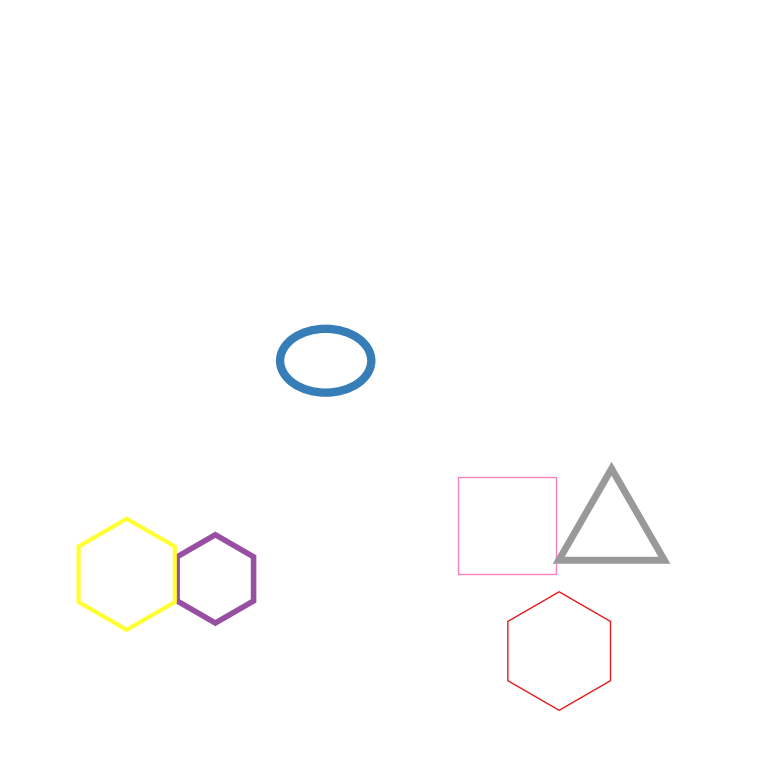[{"shape": "hexagon", "thickness": 0.5, "radius": 0.38, "center": [0.726, 0.154]}, {"shape": "oval", "thickness": 3, "radius": 0.3, "center": [0.423, 0.532]}, {"shape": "hexagon", "thickness": 2, "radius": 0.29, "center": [0.28, 0.248]}, {"shape": "hexagon", "thickness": 1.5, "radius": 0.36, "center": [0.165, 0.254]}, {"shape": "square", "thickness": 0.5, "radius": 0.32, "center": [0.658, 0.318]}, {"shape": "triangle", "thickness": 2.5, "radius": 0.4, "center": [0.794, 0.312]}]